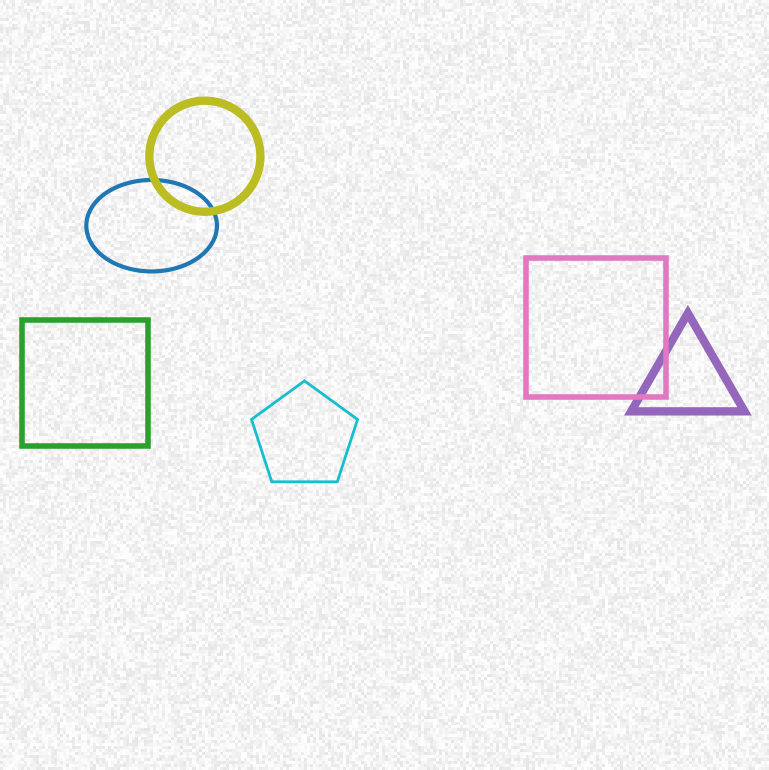[{"shape": "oval", "thickness": 1.5, "radius": 0.42, "center": [0.197, 0.707]}, {"shape": "square", "thickness": 2, "radius": 0.41, "center": [0.11, 0.503]}, {"shape": "triangle", "thickness": 3, "radius": 0.42, "center": [0.893, 0.508]}, {"shape": "square", "thickness": 2, "radius": 0.45, "center": [0.774, 0.575]}, {"shape": "circle", "thickness": 3, "radius": 0.36, "center": [0.266, 0.797]}, {"shape": "pentagon", "thickness": 1, "radius": 0.36, "center": [0.395, 0.433]}]